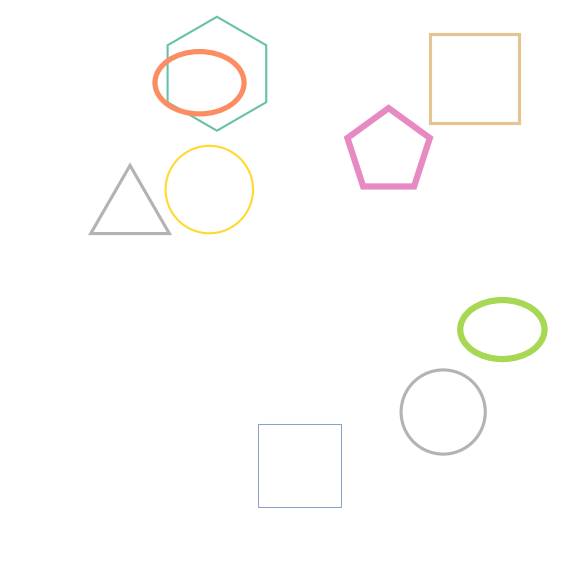[{"shape": "hexagon", "thickness": 1, "radius": 0.49, "center": [0.376, 0.871]}, {"shape": "oval", "thickness": 2.5, "radius": 0.39, "center": [0.345, 0.856]}, {"shape": "square", "thickness": 0.5, "radius": 0.36, "center": [0.518, 0.192]}, {"shape": "pentagon", "thickness": 3, "radius": 0.38, "center": [0.673, 0.737]}, {"shape": "oval", "thickness": 3, "radius": 0.36, "center": [0.87, 0.428]}, {"shape": "circle", "thickness": 1, "radius": 0.38, "center": [0.362, 0.671]}, {"shape": "square", "thickness": 1.5, "radius": 0.38, "center": [0.822, 0.864]}, {"shape": "triangle", "thickness": 1.5, "radius": 0.39, "center": [0.225, 0.634]}, {"shape": "circle", "thickness": 1.5, "radius": 0.36, "center": [0.767, 0.286]}]